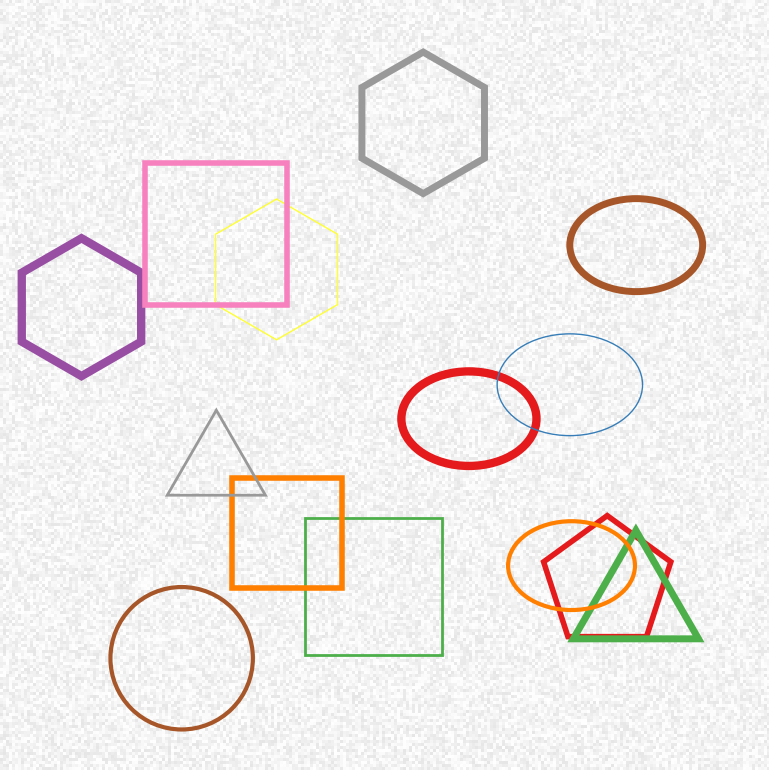[{"shape": "oval", "thickness": 3, "radius": 0.44, "center": [0.609, 0.456]}, {"shape": "pentagon", "thickness": 2, "radius": 0.43, "center": [0.789, 0.243]}, {"shape": "oval", "thickness": 0.5, "radius": 0.47, "center": [0.74, 0.5]}, {"shape": "square", "thickness": 1, "radius": 0.45, "center": [0.484, 0.239]}, {"shape": "triangle", "thickness": 2.5, "radius": 0.47, "center": [0.826, 0.217]}, {"shape": "hexagon", "thickness": 3, "radius": 0.45, "center": [0.106, 0.601]}, {"shape": "square", "thickness": 2, "radius": 0.36, "center": [0.372, 0.308]}, {"shape": "oval", "thickness": 1.5, "radius": 0.41, "center": [0.742, 0.265]}, {"shape": "hexagon", "thickness": 0.5, "radius": 0.46, "center": [0.359, 0.65]}, {"shape": "oval", "thickness": 2.5, "radius": 0.43, "center": [0.826, 0.682]}, {"shape": "circle", "thickness": 1.5, "radius": 0.46, "center": [0.236, 0.145]}, {"shape": "square", "thickness": 2, "radius": 0.46, "center": [0.28, 0.696]}, {"shape": "triangle", "thickness": 1, "radius": 0.37, "center": [0.281, 0.394]}, {"shape": "hexagon", "thickness": 2.5, "radius": 0.46, "center": [0.55, 0.84]}]